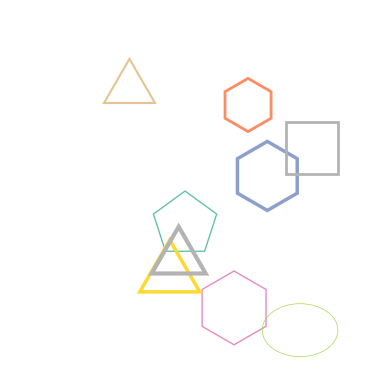[{"shape": "pentagon", "thickness": 1, "radius": 0.43, "center": [0.481, 0.417]}, {"shape": "hexagon", "thickness": 2, "radius": 0.35, "center": [0.644, 0.727]}, {"shape": "hexagon", "thickness": 2.5, "radius": 0.45, "center": [0.694, 0.543]}, {"shape": "hexagon", "thickness": 1, "radius": 0.48, "center": [0.608, 0.2]}, {"shape": "oval", "thickness": 0.5, "radius": 0.49, "center": [0.779, 0.142]}, {"shape": "triangle", "thickness": 2.5, "radius": 0.45, "center": [0.441, 0.287]}, {"shape": "triangle", "thickness": 1.5, "radius": 0.38, "center": [0.336, 0.771]}, {"shape": "square", "thickness": 2, "radius": 0.34, "center": [0.81, 0.616]}, {"shape": "triangle", "thickness": 3, "radius": 0.41, "center": [0.464, 0.33]}]